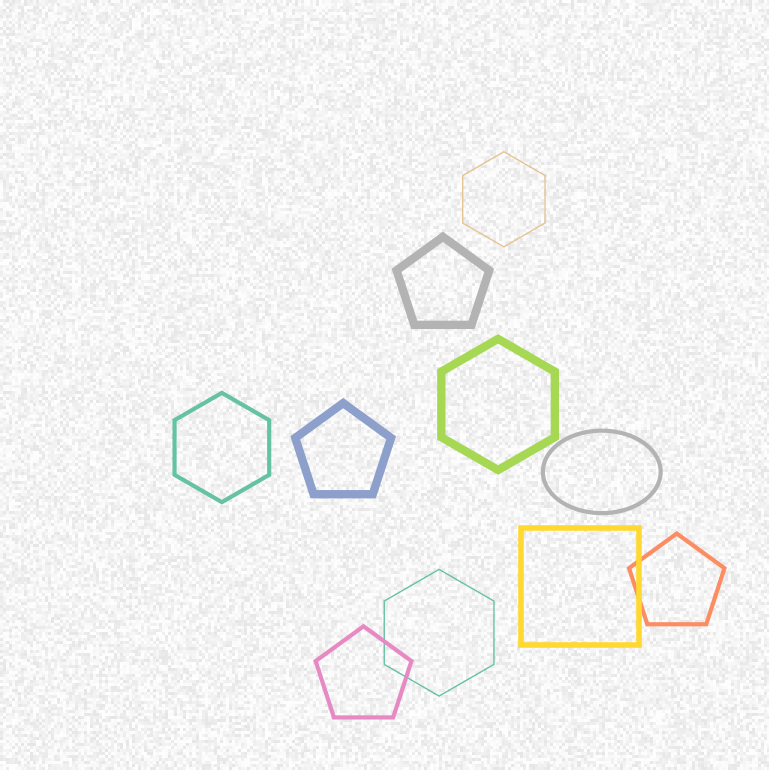[{"shape": "hexagon", "thickness": 1.5, "radius": 0.35, "center": [0.288, 0.419]}, {"shape": "hexagon", "thickness": 0.5, "radius": 0.41, "center": [0.57, 0.178]}, {"shape": "pentagon", "thickness": 1.5, "radius": 0.33, "center": [0.879, 0.242]}, {"shape": "pentagon", "thickness": 3, "radius": 0.33, "center": [0.446, 0.411]}, {"shape": "pentagon", "thickness": 1.5, "radius": 0.33, "center": [0.472, 0.121]}, {"shape": "hexagon", "thickness": 3, "radius": 0.43, "center": [0.647, 0.475]}, {"shape": "square", "thickness": 2, "radius": 0.38, "center": [0.753, 0.238]}, {"shape": "hexagon", "thickness": 0.5, "radius": 0.31, "center": [0.654, 0.741]}, {"shape": "oval", "thickness": 1.5, "radius": 0.38, "center": [0.782, 0.387]}, {"shape": "pentagon", "thickness": 3, "radius": 0.32, "center": [0.575, 0.629]}]